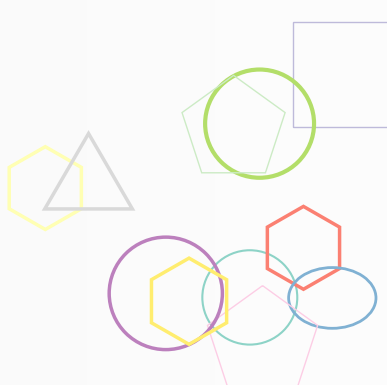[{"shape": "circle", "thickness": 1.5, "radius": 0.61, "center": [0.645, 0.227]}, {"shape": "hexagon", "thickness": 2.5, "radius": 0.54, "center": [0.117, 0.511]}, {"shape": "square", "thickness": 1, "radius": 0.68, "center": [0.893, 0.806]}, {"shape": "hexagon", "thickness": 2.5, "radius": 0.54, "center": [0.783, 0.356]}, {"shape": "oval", "thickness": 2, "radius": 0.56, "center": [0.858, 0.226]}, {"shape": "circle", "thickness": 3, "radius": 0.7, "center": [0.67, 0.679]}, {"shape": "pentagon", "thickness": 1, "radius": 0.75, "center": [0.678, 0.109]}, {"shape": "triangle", "thickness": 2.5, "radius": 0.65, "center": [0.229, 0.523]}, {"shape": "circle", "thickness": 2.5, "radius": 0.73, "center": [0.428, 0.238]}, {"shape": "pentagon", "thickness": 1, "radius": 0.7, "center": [0.603, 0.664]}, {"shape": "hexagon", "thickness": 2.5, "radius": 0.56, "center": [0.488, 0.218]}]